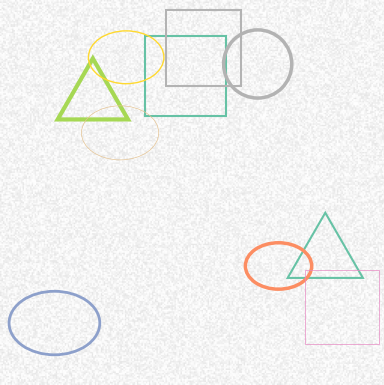[{"shape": "triangle", "thickness": 1.5, "radius": 0.56, "center": [0.845, 0.335]}, {"shape": "square", "thickness": 1.5, "radius": 0.52, "center": [0.483, 0.802]}, {"shape": "oval", "thickness": 2.5, "radius": 0.43, "center": [0.723, 0.309]}, {"shape": "oval", "thickness": 2, "radius": 0.59, "center": [0.141, 0.161]}, {"shape": "square", "thickness": 0.5, "radius": 0.48, "center": [0.888, 0.202]}, {"shape": "triangle", "thickness": 3, "radius": 0.53, "center": [0.241, 0.743]}, {"shape": "oval", "thickness": 1, "radius": 0.49, "center": [0.328, 0.851]}, {"shape": "oval", "thickness": 0.5, "radius": 0.5, "center": [0.312, 0.655]}, {"shape": "square", "thickness": 1.5, "radius": 0.49, "center": [0.529, 0.876]}, {"shape": "circle", "thickness": 2.5, "radius": 0.44, "center": [0.669, 0.834]}]